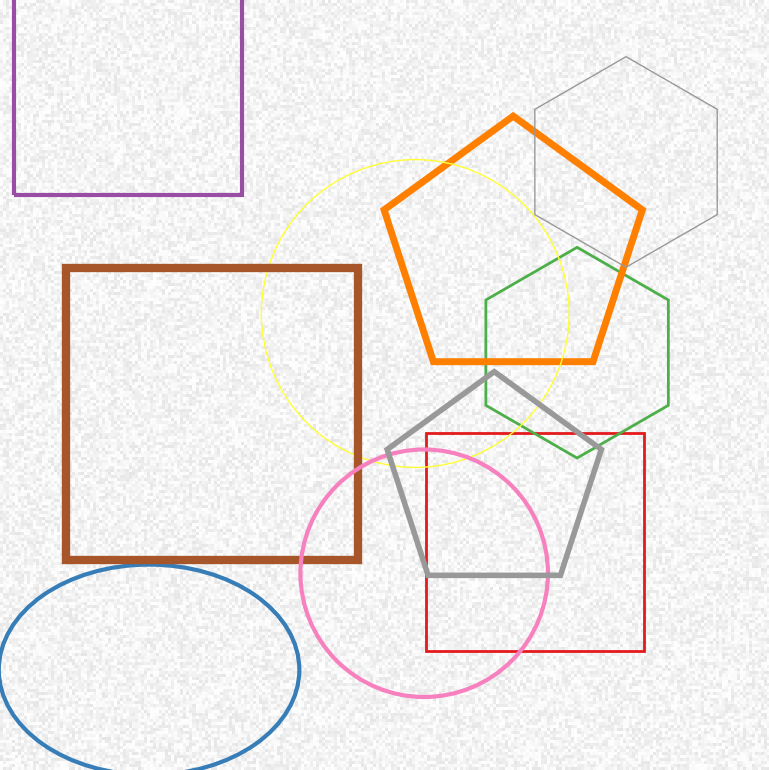[{"shape": "square", "thickness": 1, "radius": 0.71, "center": [0.695, 0.296]}, {"shape": "oval", "thickness": 1.5, "radius": 0.98, "center": [0.194, 0.13]}, {"shape": "hexagon", "thickness": 1, "radius": 0.68, "center": [0.749, 0.542]}, {"shape": "square", "thickness": 1.5, "radius": 0.74, "center": [0.166, 0.895]}, {"shape": "pentagon", "thickness": 2.5, "radius": 0.88, "center": [0.667, 0.673]}, {"shape": "circle", "thickness": 0.5, "radius": 1.0, "center": [0.539, 0.593]}, {"shape": "square", "thickness": 3, "radius": 0.95, "center": [0.276, 0.462]}, {"shape": "circle", "thickness": 1.5, "radius": 0.8, "center": [0.551, 0.256]}, {"shape": "hexagon", "thickness": 0.5, "radius": 0.68, "center": [0.813, 0.79]}, {"shape": "pentagon", "thickness": 2, "radius": 0.73, "center": [0.642, 0.371]}]